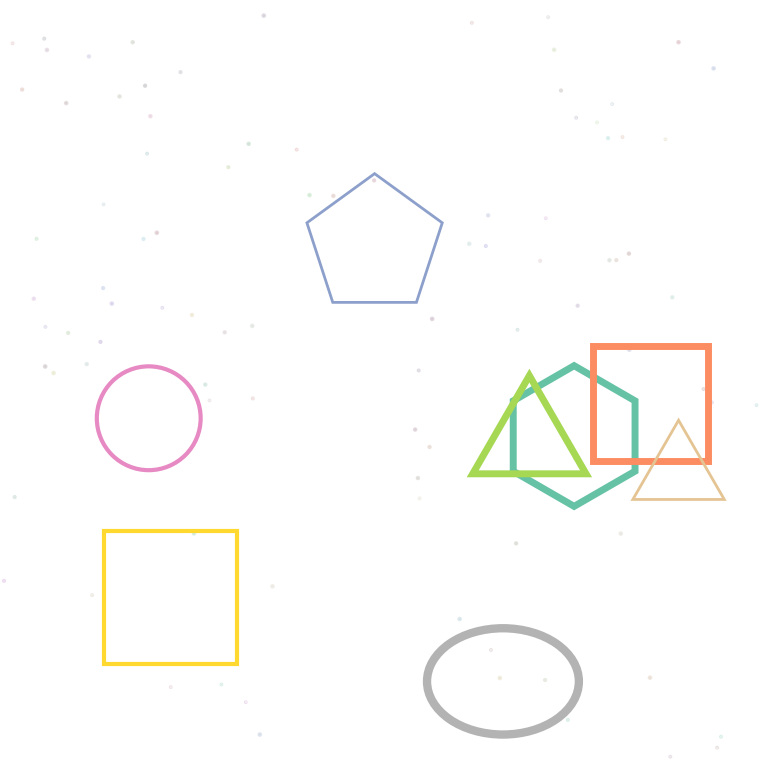[{"shape": "hexagon", "thickness": 2.5, "radius": 0.46, "center": [0.746, 0.434]}, {"shape": "square", "thickness": 2.5, "radius": 0.37, "center": [0.844, 0.477]}, {"shape": "pentagon", "thickness": 1, "radius": 0.46, "center": [0.486, 0.682]}, {"shape": "circle", "thickness": 1.5, "radius": 0.34, "center": [0.193, 0.457]}, {"shape": "triangle", "thickness": 2.5, "radius": 0.42, "center": [0.688, 0.427]}, {"shape": "square", "thickness": 1.5, "radius": 0.43, "center": [0.221, 0.224]}, {"shape": "triangle", "thickness": 1, "radius": 0.34, "center": [0.881, 0.386]}, {"shape": "oval", "thickness": 3, "radius": 0.49, "center": [0.653, 0.115]}]